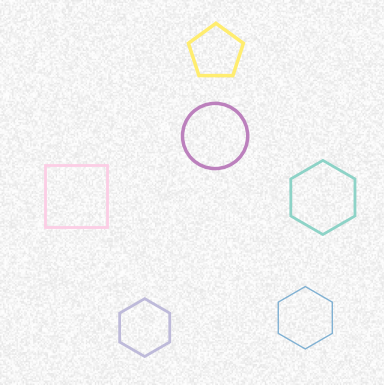[{"shape": "hexagon", "thickness": 2, "radius": 0.48, "center": [0.839, 0.487]}, {"shape": "hexagon", "thickness": 2, "radius": 0.38, "center": [0.376, 0.149]}, {"shape": "hexagon", "thickness": 1, "radius": 0.41, "center": [0.793, 0.175]}, {"shape": "square", "thickness": 2, "radius": 0.4, "center": [0.196, 0.491]}, {"shape": "circle", "thickness": 2.5, "radius": 0.42, "center": [0.559, 0.647]}, {"shape": "pentagon", "thickness": 2.5, "radius": 0.38, "center": [0.561, 0.864]}]